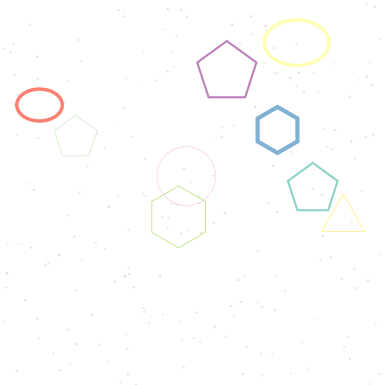[{"shape": "pentagon", "thickness": 1.5, "radius": 0.34, "center": [0.812, 0.509]}, {"shape": "oval", "thickness": 2.5, "radius": 0.42, "center": [0.77, 0.889]}, {"shape": "oval", "thickness": 2.5, "radius": 0.3, "center": [0.103, 0.727]}, {"shape": "hexagon", "thickness": 3, "radius": 0.3, "center": [0.721, 0.662]}, {"shape": "hexagon", "thickness": 0.5, "radius": 0.4, "center": [0.464, 0.437]}, {"shape": "circle", "thickness": 0.5, "radius": 0.38, "center": [0.484, 0.543]}, {"shape": "pentagon", "thickness": 1.5, "radius": 0.4, "center": [0.589, 0.813]}, {"shape": "pentagon", "thickness": 0.5, "radius": 0.29, "center": [0.197, 0.642]}, {"shape": "triangle", "thickness": 0.5, "radius": 0.33, "center": [0.891, 0.431]}]